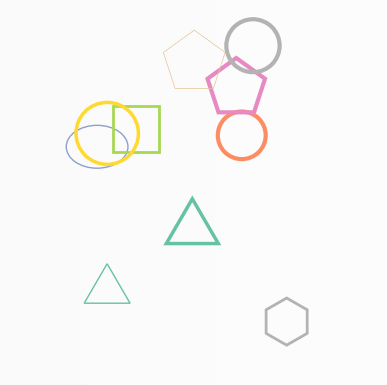[{"shape": "triangle", "thickness": 1, "radius": 0.34, "center": [0.276, 0.247]}, {"shape": "triangle", "thickness": 2.5, "radius": 0.39, "center": [0.496, 0.406]}, {"shape": "circle", "thickness": 3, "radius": 0.31, "center": [0.624, 0.648]}, {"shape": "oval", "thickness": 1, "radius": 0.4, "center": [0.251, 0.619]}, {"shape": "pentagon", "thickness": 3, "radius": 0.39, "center": [0.61, 0.771]}, {"shape": "square", "thickness": 2, "radius": 0.3, "center": [0.351, 0.665]}, {"shape": "circle", "thickness": 2.5, "radius": 0.4, "center": [0.277, 0.654]}, {"shape": "pentagon", "thickness": 0.5, "radius": 0.42, "center": [0.501, 0.838]}, {"shape": "hexagon", "thickness": 2, "radius": 0.31, "center": [0.74, 0.165]}, {"shape": "circle", "thickness": 3, "radius": 0.34, "center": [0.653, 0.881]}]